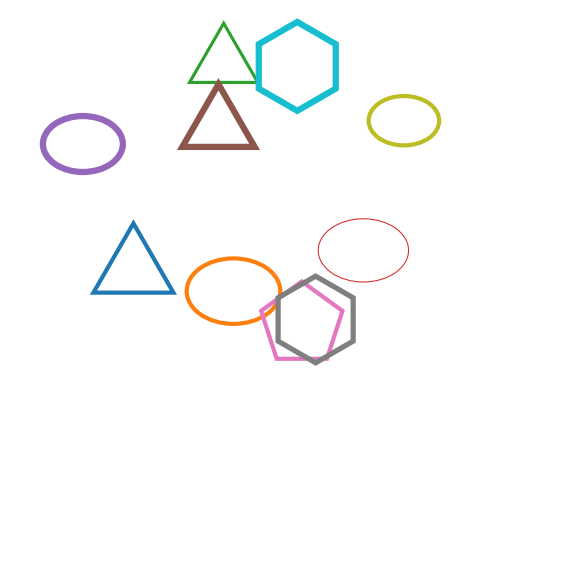[{"shape": "triangle", "thickness": 2, "radius": 0.4, "center": [0.231, 0.532]}, {"shape": "oval", "thickness": 2, "radius": 0.41, "center": [0.404, 0.495]}, {"shape": "triangle", "thickness": 1.5, "radius": 0.34, "center": [0.387, 0.891]}, {"shape": "oval", "thickness": 0.5, "radius": 0.39, "center": [0.629, 0.566]}, {"shape": "oval", "thickness": 3, "radius": 0.35, "center": [0.144, 0.75]}, {"shape": "triangle", "thickness": 3, "radius": 0.36, "center": [0.378, 0.781]}, {"shape": "pentagon", "thickness": 2, "radius": 0.37, "center": [0.523, 0.438]}, {"shape": "hexagon", "thickness": 2.5, "radius": 0.38, "center": [0.547, 0.446]}, {"shape": "oval", "thickness": 2, "radius": 0.31, "center": [0.699, 0.79]}, {"shape": "hexagon", "thickness": 3, "radius": 0.38, "center": [0.515, 0.884]}]